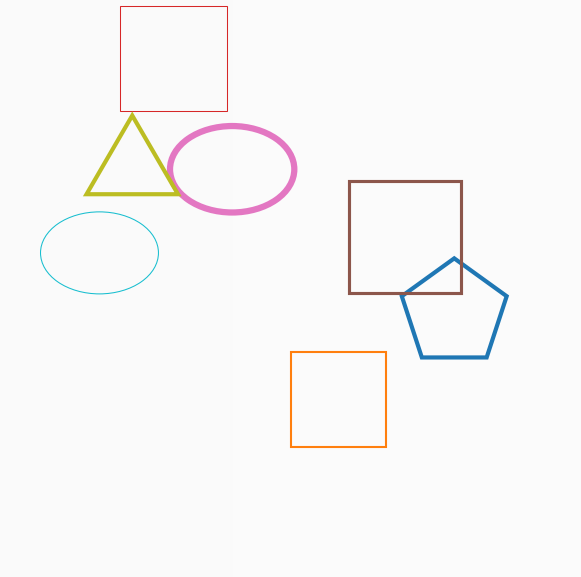[{"shape": "pentagon", "thickness": 2, "radius": 0.47, "center": [0.781, 0.457]}, {"shape": "square", "thickness": 1, "radius": 0.41, "center": [0.582, 0.307]}, {"shape": "square", "thickness": 0.5, "radius": 0.46, "center": [0.299, 0.898]}, {"shape": "square", "thickness": 1.5, "radius": 0.48, "center": [0.696, 0.589]}, {"shape": "oval", "thickness": 3, "radius": 0.53, "center": [0.399, 0.706]}, {"shape": "triangle", "thickness": 2, "radius": 0.45, "center": [0.228, 0.708]}, {"shape": "oval", "thickness": 0.5, "radius": 0.51, "center": [0.171, 0.561]}]